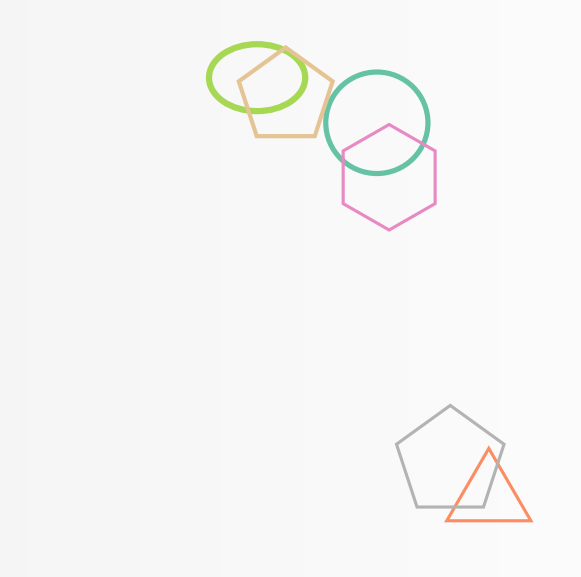[{"shape": "circle", "thickness": 2.5, "radius": 0.44, "center": [0.648, 0.787]}, {"shape": "triangle", "thickness": 1.5, "radius": 0.42, "center": [0.841, 0.139]}, {"shape": "hexagon", "thickness": 1.5, "radius": 0.46, "center": [0.669, 0.692]}, {"shape": "oval", "thickness": 3, "radius": 0.41, "center": [0.442, 0.865]}, {"shape": "pentagon", "thickness": 2, "radius": 0.42, "center": [0.492, 0.832]}, {"shape": "pentagon", "thickness": 1.5, "radius": 0.49, "center": [0.775, 0.2]}]